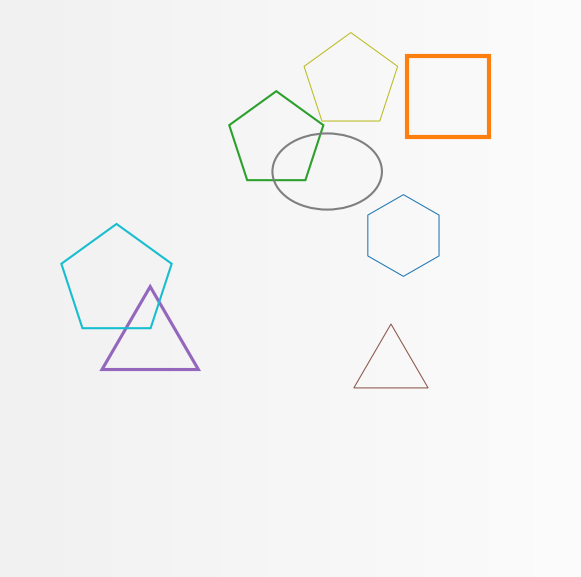[{"shape": "hexagon", "thickness": 0.5, "radius": 0.35, "center": [0.694, 0.591]}, {"shape": "square", "thickness": 2, "radius": 0.35, "center": [0.771, 0.832]}, {"shape": "pentagon", "thickness": 1, "radius": 0.43, "center": [0.475, 0.756]}, {"shape": "triangle", "thickness": 1.5, "radius": 0.48, "center": [0.258, 0.407]}, {"shape": "triangle", "thickness": 0.5, "radius": 0.37, "center": [0.673, 0.364]}, {"shape": "oval", "thickness": 1, "radius": 0.47, "center": [0.563, 0.702]}, {"shape": "pentagon", "thickness": 0.5, "radius": 0.42, "center": [0.604, 0.858]}, {"shape": "pentagon", "thickness": 1, "radius": 0.5, "center": [0.2, 0.512]}]